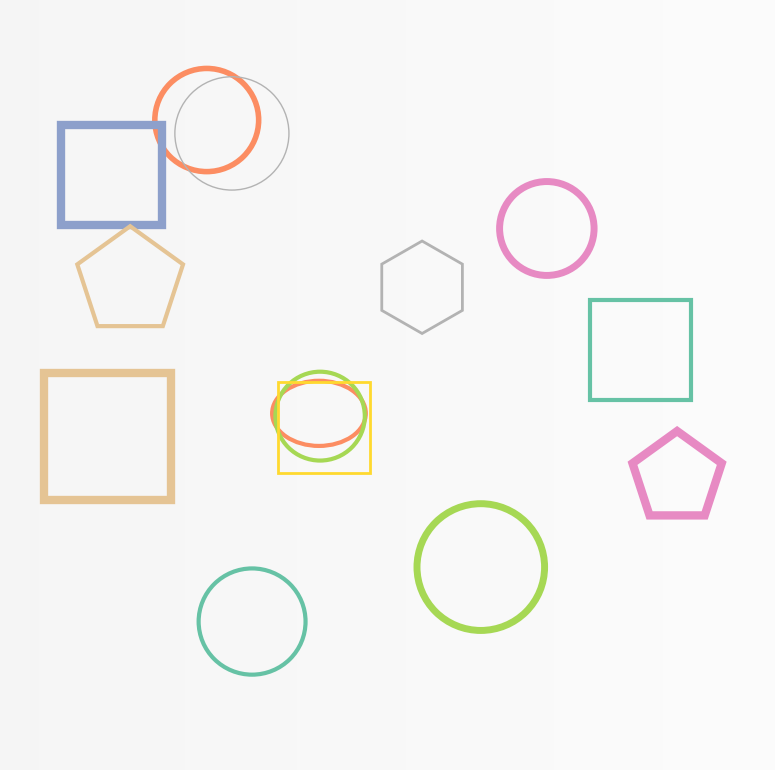[{"shape": "square", "thickness": 1.5, "radius": 0.32, "center": [0.826, 0.545]}, {"shape": "circle", "thickness": 1.5, "radius": 0.34, "center": [0.325, 0.193]}, {"shape": "oval", "thickness": 1.5, "radius": 0.3, "center": [0.412, 0.463]}, {"shape": "circle", "thickness": 2, "radius": 0.33, "center": [0.267, 0.844]}, {"shape": "square", "thickness": 3, "radius": 0.33, "center": [0.143, 0.773]}, {"shape": "circle", "thickness": 2.5, "radius": 0.3, "center": [0.706, 0.703]}, {"shape": "pentagon", "thickness": 3, "radius": 0.3, "center": [0.874, 0.38]}, {"shape": "circle", "thickness": 1.5, "radius": 0.29, "center": [0.413, 0.46]}, {"shape": "circle", "thickness": 2.5, "radius": 0.41, "center": [0.62, 0.264]}, {"shape": "square", "thickness": 1, "radius": 0.3, "center": [0.418, 0.445]}, {"shape": "pentagon", "thickness": 1.5, "radius": 0.36, "center": [0.168, 0.634]}, {"shape": "square", "thickness": 3, "radius": 0.41, "center": [0.139, 0.433]}, {"shape": "circle", "thickness": 0.5, "radius": 0.37, "center": [0.299, 0.827]}, {"shape": "hexagon", "thickness": 1, "radius": 0.3, "center": [0.545, 0.627]}]